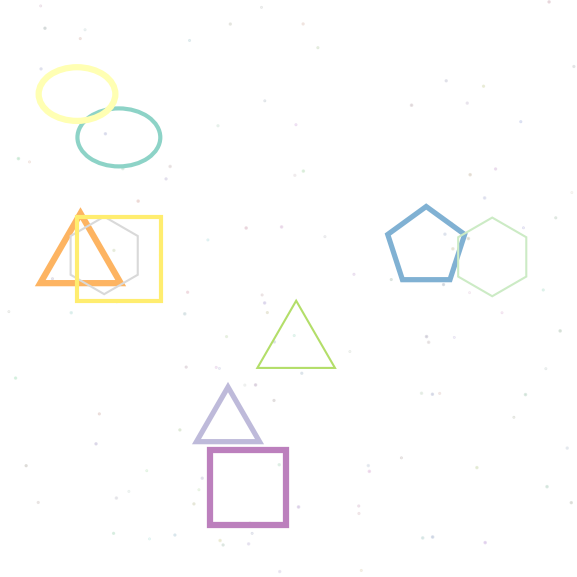[{"shape": "oval", "thickness": 2, "radius": 0.36, "center": [0.206, 0.761]}, {"shape": "oval", "thickness": 3, "radius": 0.33, "center": [0.133, 0.836]}, {"shape": "triangle", "thickness": 2.5, "radius": 0.32, "center": [0.395, 0.266]}, {"shape": "pentagon", "thickness": 2.5, "radius": 0.35, "center": [0.738, 0.571]}, {"shape": "triangle", "thickness": 3, "radius": 0.4, "center": [0.139, 0.549]}, {"shape": "triangle", "thickness": 1, "radius": 0.39, "center": [0.513, 0.401]}, {"shape": "hexagon", "thickness": 1, "radius": 0.34, "center": [0.18, 0.557]}, {"shape": "square", "thickness": 3, "radius": 0.33, "center": [0.429, 0.156]}, {"shape": "hexagon", "thickness": 1, "radius": 0.34, "center": [0.852, 0.554]}, {"shape": "square", "thickness": 2, "radius": 0.36, "center": [0.206, 0.55]}]